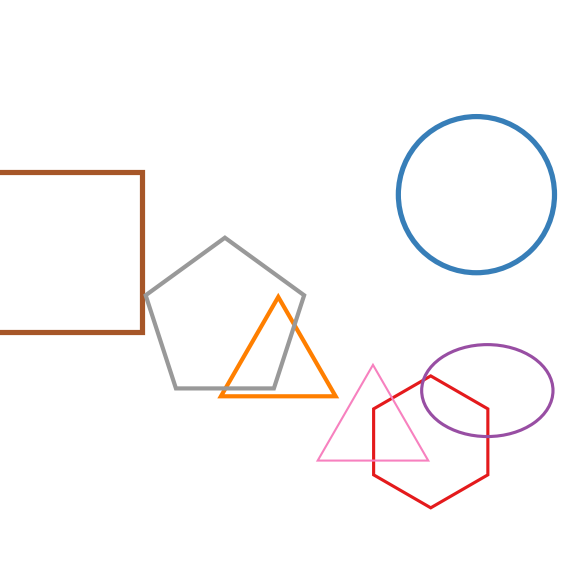[{"shape": "hexagon", "thickness": 1.5, "radius": 0.57, "center": [0.746, 0.234]}, {"shape": "circle", "thickness": 2.5, "radius": 0.68, "center": [0.825, 0.662]}, {"shape": "oval", "thickness": 1.5, "radius": 0.57, "center": [0.844, 0.323]}, {"shape": "triangle", "thickness": 2, "radius": 0.57, "center": [0.482, 0.37]}, {"shape": "square", "thickness": 2.5, "radius": 0.69, "center": [0.108, 0.562]}, {"shape": "triangle", "thickness": 1, "radius": 0.55, "center": [0.646, 0.257]}, {"shape": "pentagon", "thickness": 2, "radius": 0.72, "center": [0.389, 0.443]}]